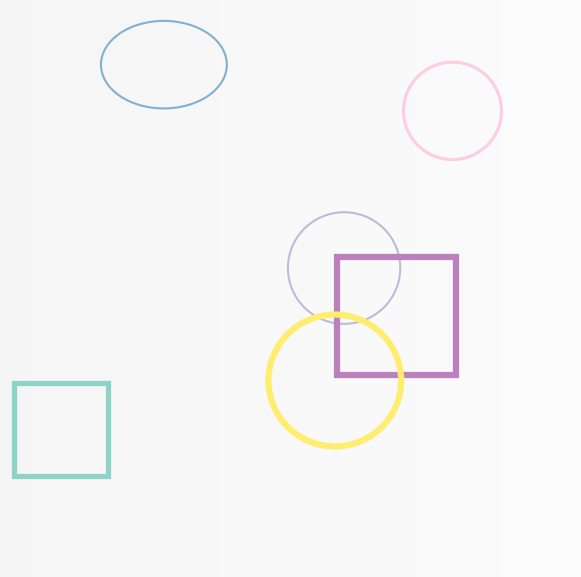[{"shape": "square", "thickness": 2.5, "radius": 0.4, "center": [0.105, 0.255]}, {"shape": "circle", "thickness": 1, "radius": 0.48, "center": [0.592, 0.535]}, {"shape": "oval", "thickness": 1, "radius": 0.54, "center": [0.282, 0.887]}, {"shape": "circle", "thickness": 1.5, "radius": 0.42, "center": [0.779, 0.807]}, {"shape": "square", "thickness": 3, "radius": 0.51, "center": [0.683, 0.452]}, {"shape": "circle", "thickness": 3, "radius": 0.57, "center": [0.576, 0.34]}]